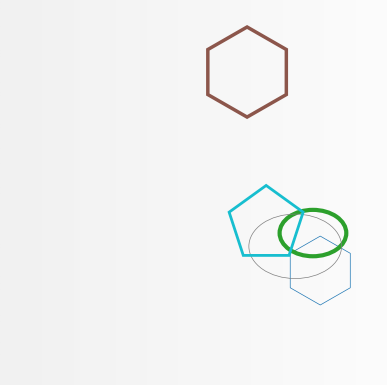[{"shape": "hexagon", "thickness": 0.5, "radius": 0.45, "center": [0.826, 0.297]}, {"shape": "oval", "thickness": 3, "radius": 0.43, "center": [0.808, 0.395]}, {"shape": "hexagon", "thickness": 2.5, "radius": 0.58, "center": [0.638, 0.813]}, {"shape": "oval", "thickness": 0.5, "radius": 0.6, "center": [0.762, 0.36]}, {"shape": "pentagon", "thickness": 2, "radius": 0.5, "center": [0.687, 0.418]}]